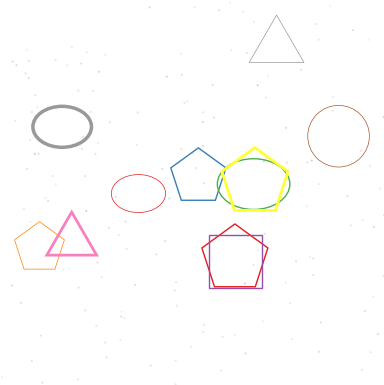[{"shape": "oval", "thickness": 0.5, "radius": 0.35, "center": [0.36, 0.497]}, {"shape": "pentagon", "thickness": 1, "radius": 0.45, "center": [0.61, 0.328]}, {"shape": "pentagon", "thickness": 1, "radius": 0.38, "center": [0.515, 0.541]}, {"shape": "oval", "thickness": 1, "radius": 0.47, "center": [0.659, 0.522]}, {"shape": "square", "thickness": 1, "radius": 0.35, "center": [0.612, 0.32]}, {"shape": "pentagon", "thickness": 0.5, "radius": 0.34, "center": [0.103, 0.356]}, {"shape": "pentagon", "thickness": 2, "radius": 0.45, "center": [0.662, 0.526]}, {"shape": "circle", "thickness": 0.5, "radius": 0.4, "center": [0.879, 0.646]}, {"shape": "triangle", "thickness": 2, "radius": 0.37, "center": [0.186, 0.375]}, {"shape": "triangle", "thickness": 0.5, "radius": 0.41, "center": [0.718, 0.879]}, {"shape": "oval", "thickness": 2.5, "radius": 0.38, "center": [0.161, 0.671]}]